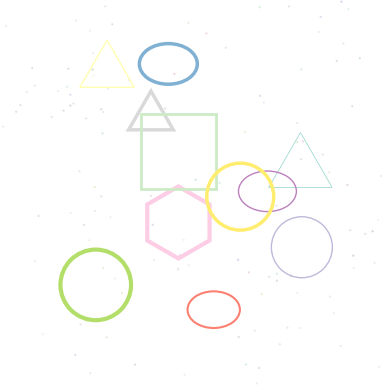[{"shape": "triangle", "thickness": 0.5, "radius": 0.48, "center": [0.78, 0.561]}, {"shape": "triangle", "thickness": 1, "radius": 0.41, "center": [0.278, 0.814]}, {"shape": "circle", "thickness": 1, "radius": 0.4, "center": [0.784, 0.358]}, {"shape": "oval", "thickness": 1.5, "radius": 0.34, "center": [0.555, 0.196]}, {"shape": "oval", "thickness": 2.5, "radius": 0.38, "center": [0.437, 0.834]}, {"shape": "circle", "thickness": 3, "radius": 0.46, "center": [0.249, 0.26]}, {"shape": "hexagon", "thickness": 3, "radius": 0.47, "center": [0.463, 0.422]}, {"shape": "triangle", "thickness": 2.5, "radius": 0.34, "center": [0.392, 0.696]}, {"shape": "oval", "thickness": 1, "radius": 0.38, "center": [0.695, 0.503]}, {"shape": "square", "thickness": 2, "radius": 0.49, "center": [0.464, 0.607]}, {"shape": "circle", "thickness": 2.5, "radius": 0.43, "center": [0.624, 0.489]}]